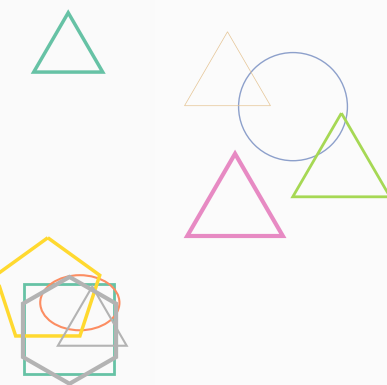[{"shape": "square", "thickness": 2, "radius": 0.58, "center": [0.177, 0.145]}, {"shape": "triangle", "thickness": 2.5, "radius": 0.51, "center": [0.176, 0.864]}, {"shape": "oval", "thickness": 1.5, "radius": 0.51, "center": [0.206, 0.214]}, {"shape": "circle", "thickness": 1, "radius": 0.7, "center": [0.756, 0.723]}, {"shape": "triangle", "thickness": 3, "radius": 0.71, "center": [0.607, 0.458]}, {"shape": "triangle", "thickness": 2, "radius": 0.72, "center": [0.881, 0.561]}, {"shape": "pentagon", "thickness": 2.5, "radius": 0.71, "center": [0.123, 0.241]}, {"shape": "triangle", "thickness": 0.5, "radius": 0.64, "center": [0.587, 0.789]}, {"shape": "triangle", "thickness": 1.5, "radius": 0.51, "center": [0.238, 0.153]}, {"shape": "hexagon", "thickness": 3, "radius": 0.69, "center": [0.179, 0.142]}]